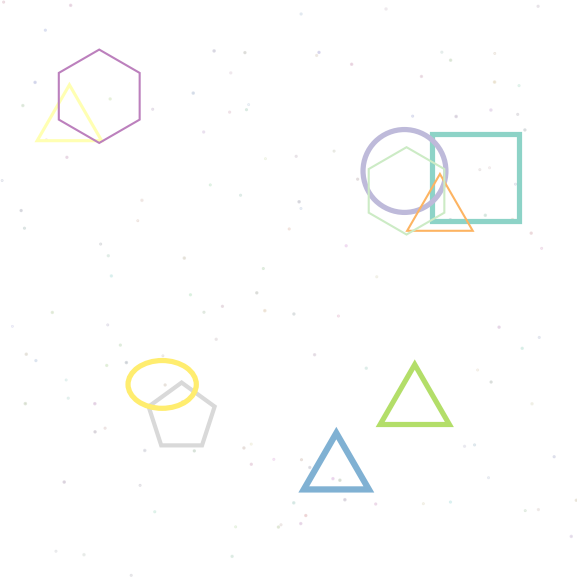[{"shape": "square", "thickness": 2.5, "radius": 0.38, "center": [0.823, 0.691]}, {"shape": "triangle", "thickness": 1.5, "radius": 0.32, "center": [0.12, 0.788]}, {"shape": "circle", "thickness": 2.5, "radius": 0.36, "center": [0.7, 0.703]}, {"shape": "triangle", "thickness": 3, "radius": 0.33, "center": [0.582, 0.184]}, {"shape": "triangle", "thickness": 1, "radius": 0.33, "center": [0.762, 0.632]}, {"shape": "triangle", "thickness": 2.5, "radius": 0.35, "center": [0.718, 0.299]}, {"shape": "pentagon", "thickness": 2, "radius": 0.3, "center": [0.314, 0.277]}, {"shape": "hexagon", "thickness": 1, "radius": 0.4, "center": [0.172, 0.832]}, {"shape": "hexagon", "thickness": 1, "radius": 0.38, "center": [0.704, 0.669]}, {"shape": "oval", "thickness": 2.5, "radius": 0.3, "center": [0.281, 0.333]}]